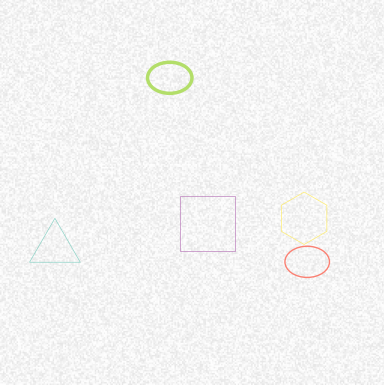[{"shape": "triangle", "thickness": 0.5, "radius": 0.38, "center": [0.143, 0.357]}, {"shape": "oval", "thickness": 1, "radius": 0.29, "center": [0.798, 0.32]}, {"shape": "oval", "thickness": 2.5, "radius": 0.29, "center": [0.441, 0.798]}, {"shape": "square", "thickness": 0.5, "radius": 0.36, "center": [0.538, 0.42]}, {"shape": "hexagon", "thickness": 0.5, "radius": 0.34, "center": [0.79, 0.433]}]